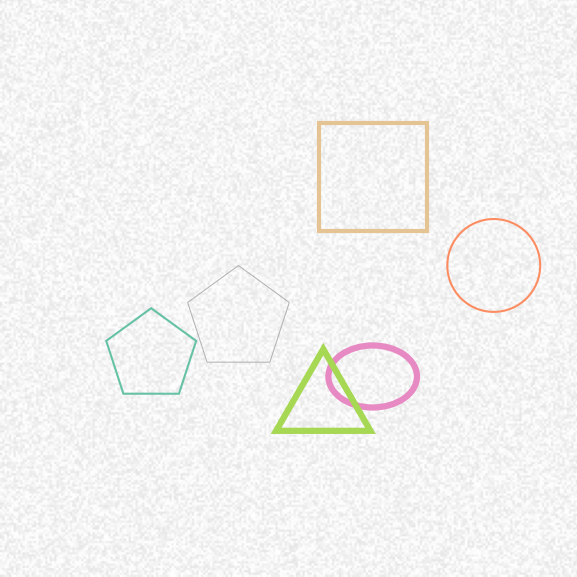[{"shape": "pentagon", "thickness": 1, "radius": 0.41, "center": [0.262, 0.384]}, {"shape": "circle", "thickness": 1, "radius": 0.4, "center": [0.855, 0.539]}, {"shape": "oval", "thickness": 3, "radius": 0.38, "center": [0.645, 0.347]}, {"shape": "triangle", "thickness": 3, "radius": 0.47, "center": [0.56, 0.3]}, {"shape": "square", "thickness": 2, "radius": 0.47, "center": [0.645, 0.693]}, {"shape": "pentagon", "thickness": 0.5, "radius": 0.46, "center": [0.413, 0.447]}]